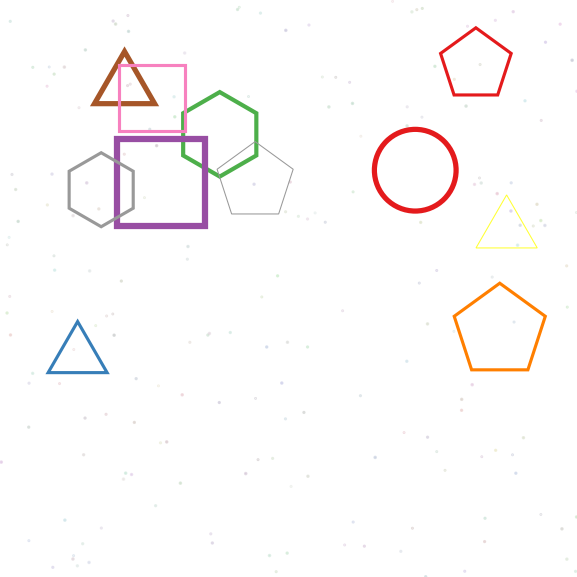[{"shape": "circle", "thickness": 2.5, "radius": 0.35, "center": [0.719, 0.704]}, {"shape": "pentagon", "thickness": 1.5, "radius": 0.32, "center": [0.824, 0.887]}, {"shape": "triangle", "thickness": 1.5, "radius": 0.29, "center": [0.134, 0.383]}, {"shape": "hexagon", "thickness": 2, "radius": 0.37, "center": [0.381, 0.767]}, {"shape": "square", "thickness": 3, "radius": 0.38, "center": [0.279, 0.683]}, {"shape": "pentagon", "thickness": 1.5, "radius": 0.41, "center": [0.865, 0.426]}, {"shape": "triangle", "thickness": 0.5, "radius": 0.31, "center": [0.877, 0.6]}, {"shape": "triangle", "thickness": 2.5, "radius": 0.3, "center": [0.216, 0.85]}, {"shape": "square", "thickness": 1.5, "radius": 0.29, "center": [0.264, 0.829]}, {"shape": "hexagon", "thickness": 1.5, "radius": 0.32, "center": [0.175, 0.671]}, {"shape": "pentagon", "thickness": 0.5, "radius": 0.35, "center": [0.442, 0.685]}]